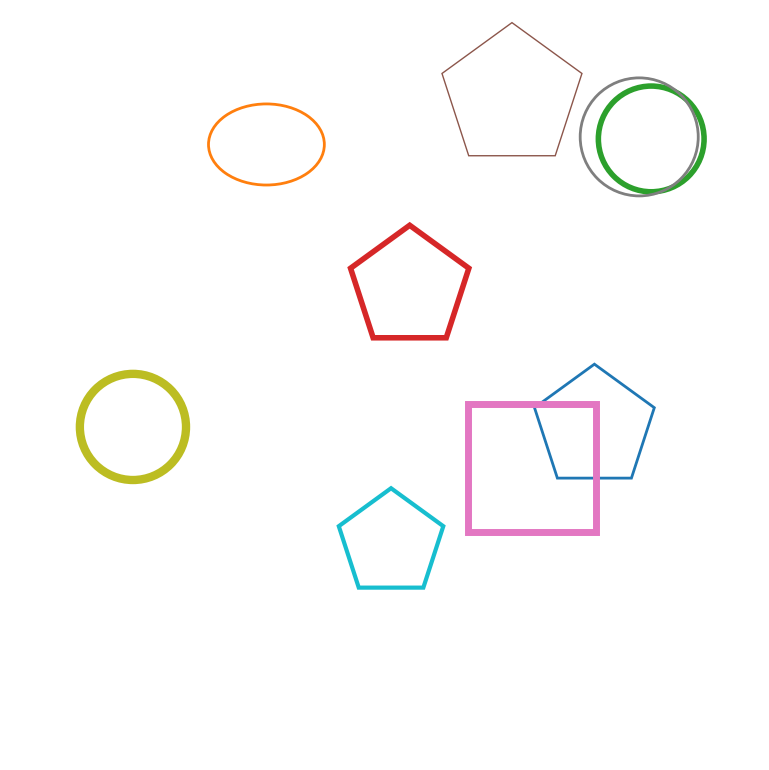[{"shape": "pentagon", "thickness": 1, "radius": 0.41, "center": [0.772, 0.445]}, {"shape": "oval", "thickness": 1, "radius": 0.38, "center": [0.346, 0.812]}, {"shape": "circle", "thickness": 2, "radius": 0.34, "center": [0.846, 0.82]}, {"shape": "pentagon", "thickness": 2, "radius": 0.4, "center": [0.532, 0.627]}, {"shape": "pentagon", "thickness": 0.5, "radius": 0.48, "center": [0.665, 0.875]}, {"shape": "square", "thickness": 2.5, "radius": 0.42, "center": [0.691, 0.393]}, {"shape": "circle", "thickness": 1, "radius": 0.38, "center": [0.83, 0.822]}, {"shape": "circle", "thickness": 3, "radius": 0.34, "center": [0.173, 0.446]}, {"shape": "pentagon", "thickness": 1.5, "radius": 0.36, "center": [0.508, 0.295]}]